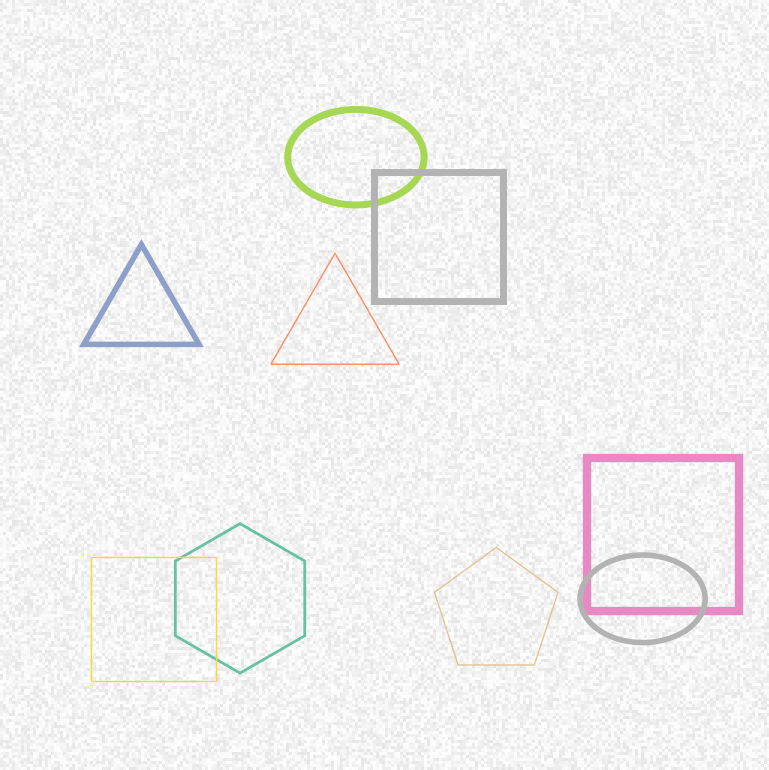[{"shape": "hexagon", "thickness": 1, "radius": 0.49, "center": [0.312, 0.223]}, {"shape": "triangle", "thickness": 0.5, "radius": 0.48, "center": [0.435, 0.575]}, {"shape": "triangle", "thickness": 2, "radius": 0.43, "center": [0.184, 0.596]}, {"shape": "square", "thickness": 3, "radius": 0.5, "center": [0.861, 0.306]}, {"shape": "oval", "thickness": 2.5, "radius": 0.44, "center": [0.462, 0.796]}, {"shape": "square", "thickness": 0.5, "radius": 0.4, "center": [0.199, 0.196]}, {"shape": "pentagon", "thickness": 0.5, "radius": 0.42, "center": [0.644, 0.205]}, {"shape": "square", "thickness": 2.5, "radius": 0.42, "center": [0.57, 0.693]}, {"shape": "oval", "thickness": 2, "radius": 0.41, "center": [0.835, 0.222]}]